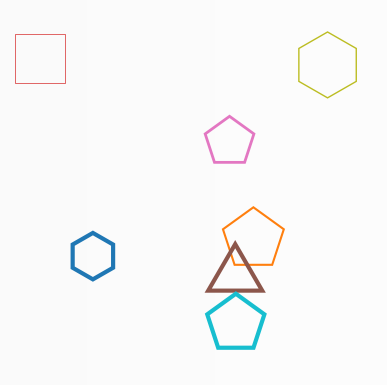[{"shape": "hexagon", "thickness": 3, "radius": 0.3, "center": [0.24, 0.335]}, {"shape": "pentagon", "thickness": 1.5, "radius": 0.41, "center": [0.654, 0.379]}, {"shape": "square", "thickness": 0.5, "radius": 0.32, "center": [0.103, 0.849]}, {"shape": "triangle", "thickness": 3, "radius": 0.4, "center": [0.607, 0.285]}, {"shape": "pentagon", "thickness": 2, "radius": 0.33, "center": [0.592, 0.632]}, {"shape": "hexagon", "thickness": 1, "radius": 0.43, "center": [0.845, 0.831]}, {"shape": "pentagon", "thickness": 3, "radius": 0.39, "center": [0.609, 0.16]}]